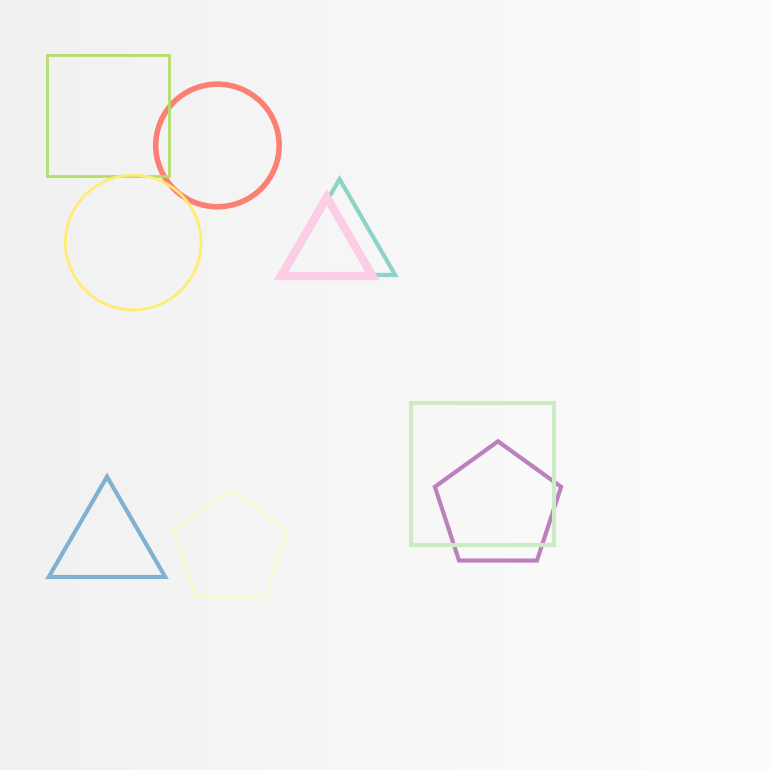[{"shape": "triangle", "thickness": 1.5, "radius": 0.41, "center": [0.438, 0.684]}, {"shape": "pentagon", "thickness": 0.5, "radius": 0.38, "center": [0.297, 0.287]}, {"shape": "circle", "thickness": 2, "radius": 0.4, "center": [0.281, 0.811]}, {"shape": "triangle", "thickness": 1.5, "radius": 0.43, "center": [0.138, 0.294]}, {"shape": "square", "thickness": 1, "radius": 0.39, "center": [0.14, 0.85]}, {"shape": "triangle", "thickness": 3, "radius": 0.34, "center": [0.422, 0.676]}, {"shape": "pentagon", "thickness": 1.5, "radius": 0.43, "center": [0.643, 0.341]}, {"shape": "square", "thickness": 1.5, "radius": 0.46, "center": [0.623, 0.385]}, {"shape": "circle", "thickness": 1, "radius": 0.44, "center": [0.172, 0.685]}]